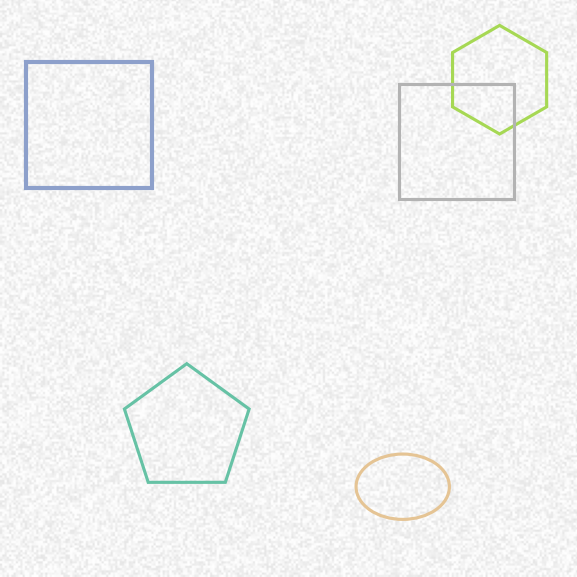[{"shape": "pentagon", "thickness": 1.5, "radius": 0.57, "center": [0.323, 0.256]}, {"shape": "square", "thickness": 2, "radius": 0.55, "center": [0.155, 0.783]}, {"shape": "hexagon", "thickness": 1.5, "radius": 0.47, "center": [0.865, 0.861]}, {"shape": "oval", "thickness": 1.5, "radius": 0.4, "center": [0.697, 0.156]}, {"shape": "square", "thickness": 1.5, "radius": 0.5, "center": [0.79, 0.755]}]